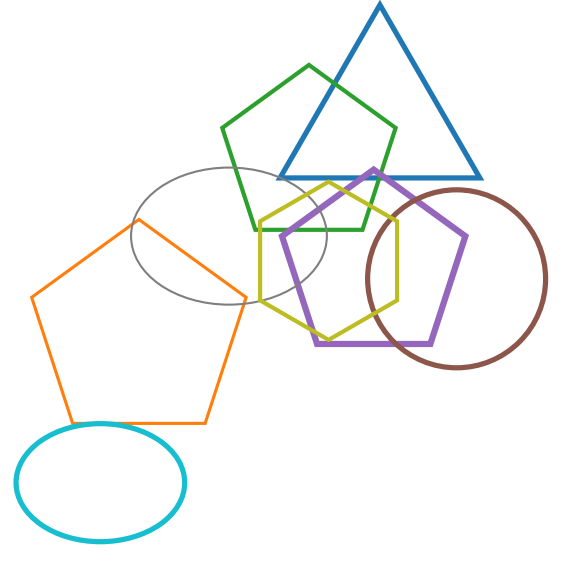[{"shape": "triangle", "thickness": 2.5, "radius": 1.0, "center": [0.658, 0.791]}, {"shape": "pentagon", "thickness": 1.5, "radius": 0.98, "center": [0.24, 0.424]}, {"shape": "pentagon", "thickness": 2, "radius": 0.79, "center": [0.535, 0.729]}, {"shape": "pentagon", "thickness": 3, "radius": 0.83, "center": [0.647, 0.539]}, {"shape": "circle", "thickness": 2.5, "radius": 0.77, "center": [0.791, 0.516]}, {"shape": "oval", "thickness": 1, "radius": 0.85, "center": [0.396, 0.59]}, {"shape": "hexagon", "thickness": 2, "radius": 0.68, "center": [0.569, 0.548]}, {"shape": "oval", "thickness": 2.5, "radius": 0.73, "center": [0.174, 0.163]}]